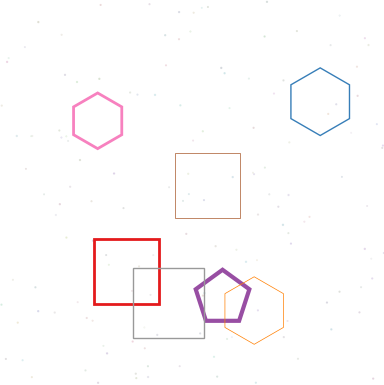[{"shape": "square", "thickness": 2, "radius": 0.42, "center": [0.328, 0.295]}, {"shape": "hexagon", "thickness": 1, "radius": 0.44, "center": [0.832, 0.736]}, {"shape": "pentagon", "thickness": 3, "radius": 0.37, "center": [0.578, 0.226]}, {"shape": "hexagon", "thickness": 0.5, "radius": 0.44, "center": [0.66, 0.193]}, {"shape": "square", "thickness": 0.5, "radius": 0.42, "center": [0.54, 0.517]}, {"shape": "hexagon", "thickness": 2, "radius": 0.36, "center": [0.254, 0.686]}, {"shape": "square", "thickness": 1, "radius": 0.46, "center": [0.438, 0.213]}]